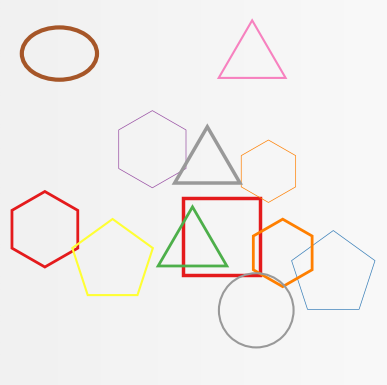[{"shape": "hexagon", "thickness": 2, "radius": 0.49, "center": [0.116, 0.405]}, {"shape": "square", "thickness": 2.5, "radius": 0.5, "center": [0.571, 0.386]}, {"shape": "pentagon", "thickness": 0.5, "radius": 0.57, "center": [0.86, 0.288]}, {"shape": "triangle", "thickness": 2, "radius": 0.51, "center": [0.497, 0.36]}, {"shape": "hexagon", "thickness": 0.5, "radius": 0.5, "center": [0.393, 0.612]}, {"shape": "hexagon", "thickness": 0.5, "radius": 0.41, "center": [0.693, 0.555]}, {"shape": "hexagon", "thickness": 2, "radius": 0.44, "center": [0.73, 0.343]}, {"shape": "pentagon", "thickness": 1.5, "radius": 0.55, "center": [0.291, 0.322]}, {"shape": "oval", "thickness": 3, "radius": 0.49, "center": [0.153, 0.861]}, {"shape": "triangle", "thickness": 1.5, "radius": 0.5, "center": [0.651, 0.847]}, {"shape": "triangle", "thickness": 2.5, "radius": 0.49, "center": [0.535, 0.573]}, {"shape": "circle", "thickness": 1.5, "radius": 0.48, "center": [0.661, 0.194]}]